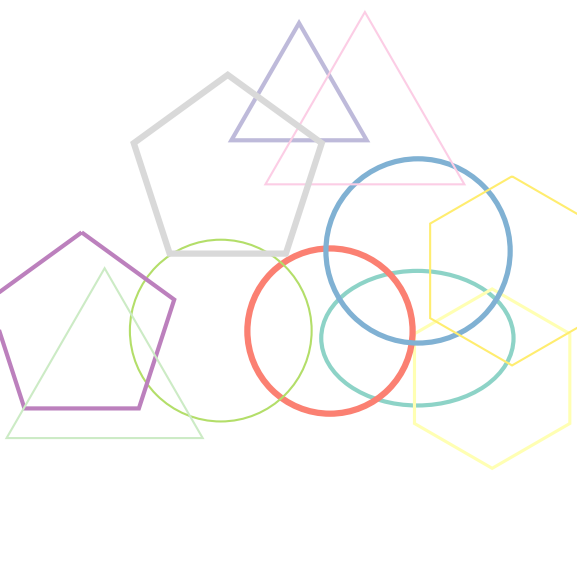[{"shape": "oval", "thickness": 2, "radius": 0.83, "center": [0.723, 0.414]}, {"shape": "hexagon", "thickness": 1.5, "radius": 0.78, "center": [0.852, 0.343]}, {"shape": "triangle", "thickness": 2, "radius": 0.68, "center": [0.518, 0.824]}, {"shape": "circle", "thickness": 3, "radius": 0.72, "center": [0.571, 0.426]}, {"shape": "circle", "thickness": 2.5, "radius": 0.8, "center": [0.724, 0.565]}, {"shape": "circle", "thickness": 1, "radius": 0.79, "center": [0.382, 0.427]}, {"shape": "triangle", "thickness": 1, "radius": 0.99, "center": [0.632, 0.779]}, {"shape": "pentagon", "thickness": 3, "radius": 0.86, "center": [0.394, 0.698]}, {"shape": "pentagon", "thickness": 2, "radius": 0.84, "center": [0.141, 0.428]}, {"shape": "triangle", "thickness": 1, "radius": 0.98, "center": [0.181, 0.339]}, {"shape": "hexagon", "thickness": 1, "radius": 0.82, "center": [0.887, 0.53]}]